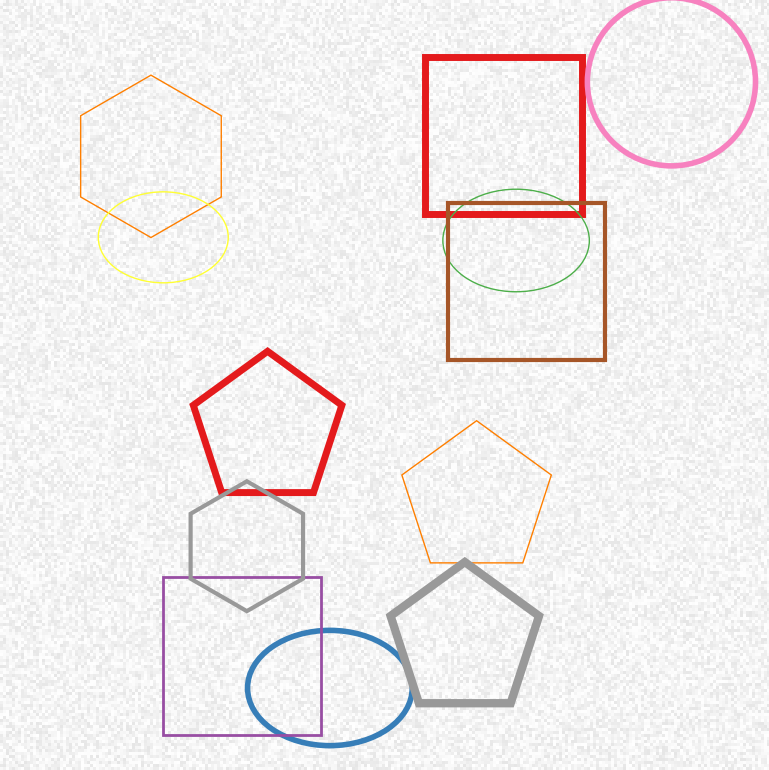[{"shape": "square", "thickness": 2.5, "radius": 0.51, "center": [0.654, 0.824]}, {"shape": "pentagon", "thickness": 2.5, "radius": 0.51, "center": [0.348, 0.442]}, {"shape": "oval", "thickness": 2, "radius": 0.53, "center": [0.428, 0.106]}, {"shape": "oval", "thickness": 0.5, "radius": 0.48, "center": [0.67, 0.688]}, {"shape": "square", "thickness": 1, "radius": 0.51, "center": [0.314, 0.148]}, {"shape": "hexagon", "thickness": 0.5, "radius": 0.53, "center": [0.196, 0.797]}, {"shape": "pentagon", "thickness": 0.5, "radius": 0.51, "center": [0.619, 0.352]}, {"shape": "oval", "thickness": 0.5, "radius": 0.42, "center": [0.212, 0.692]}, {"shape": "square", "thickness": 1.5, "radius": 0.51, "center": [0.684, 0.634]}, {"shape": "circle", "thickness": 2, "radius": 0.55, "center": [0.872, 0.894]}, {"shape": "hexagon", "thickness": 1.5, "radius": 0.42, "center": [0.321, 0.291]}, {"shape": "pentagon", "thickness": 3, "radius": 0.51, "center": [0.604, 0.169]}]